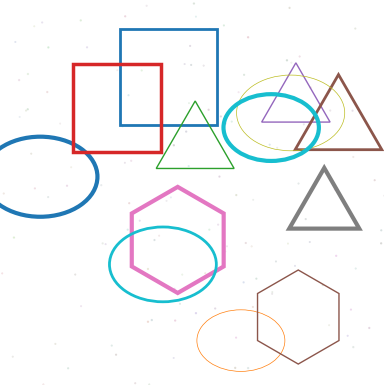[{"shape": "square", "thickness": 2, "radius": 0.63, "center": [0.438, 0.8]}, {"shape": "oval", "thickness": 3, "radius": 0.74, "center": [0.105, 0.541]}, {"shape": "oval", "thickness": 0.5, "radius": 0.57, "center": [0.626, 0.115]}, {"shape": "triangle", "thickness": 1, "radius": 0.58, "center": [0.507, 0.621]}, {"shape": "square", "thickness": 2.5, "radius": 0.57, "center": [0.304, 0.719]}, {"shape": "triangle", "thickness": 1, "radius": 0.51, "center": [0.769, 0.734]}, {"shape": "triangle", "thickness": 2, "radius": 0.65, "center": [0.879, 0.676]}, {"shape": "hexagon", "thickness": 1, "radius": 0.61, "center": [0.775, 0.177]}, {"shape": "hexagon", "thickness": 3, "radius": 0.69, "center": [0.462, 0.377]}, {"shape": "triangle", "thickness": 3, "radius": 0.53, "center": [0.842, 0.459]}, {"shape": "oval", "thickness": 0.5, "radius": 0.7, "center": [0.755, 0.707]}, {"shape": "oval", "thickness": 3, "radius": 0.62, "center": [0.704, 0.669]}, {"shape": "oval", "thickness": 2, "radius": 0.69, "center": [0.423, 0.313]}]